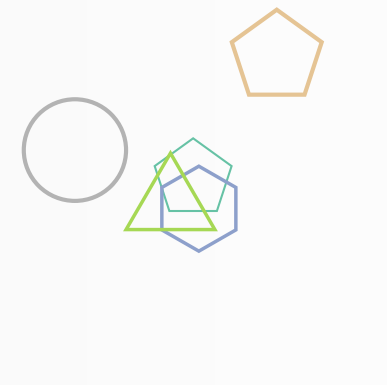[{"shape": "pentagon", "thickness": 1.5, "radius": 0.52, "center": [0.498, 0.536]}, {"shape": "hexagon", "thickness": 2.5, "radius": 0.55, "center": [0.513, 0.458]}, {"shape": "triangle", "thickness": 2.5, "radius": 0.66, "center": [0.44, 0.47]}, {"shape": "pentagon", "thickness": 3, "radius": 0.61, "center": [0.714, 0.853]}, {"shape": "circle", "thickness": 3, "radius": 0.66, "center": [0.193, 0.61]}]